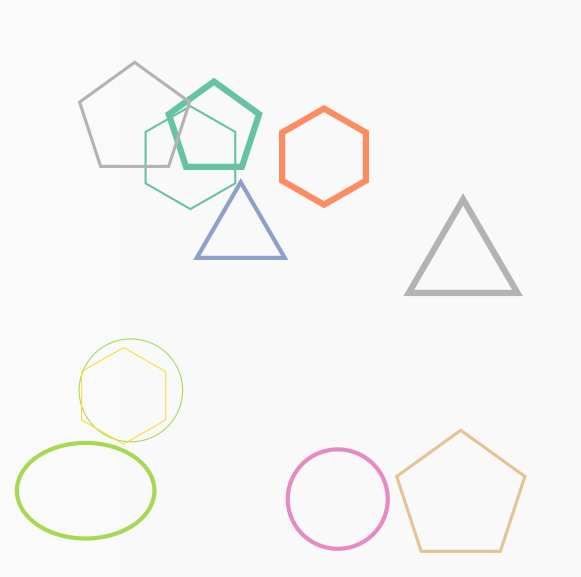[{"shape": "pentagon", "thickness": 3, "radius": 0.41, "center": [0.368, 0.776]}, {"shape": "hexagon", "thickness": 1, "radius": 0.45, "center": [0.328, 0.726]}, {"shape": "hexagon", "thickness": 3, "radius": 0.42, "center": [0.557, 0.728]}, {"shape": "triangle", "thickness": 2, "radius": 0.44, "center": [0.414, 0.596]}, {"shape": "circle", "thickness": 2, "radius": 0.43, "center": [0.581, 0.135]}, {"shape": "oval", "thickness": 2, "radius": 0.59, "center": [0.147, 0.149]}, {"shape": "circle", "thickness": 0.5, "radius": 0.45, "center": [0.225, 0.323]}, {"shape": "hexagon", "thickness": 0.5, "radius": 0.42, "center": [0.213, 0.314]}, {"shape": "pentagon", "thickness": 1.5, "radius": 0.58, "center": [0.793, 0.138]}, {"shape": "triangle", "thickness": 3, "radius": 0.54, "center": [0.797, 0.546]}, {"shape": "pentagon", "thickness": 1.5, "radius": 0.5, "center": [0.232, 0.792]}]